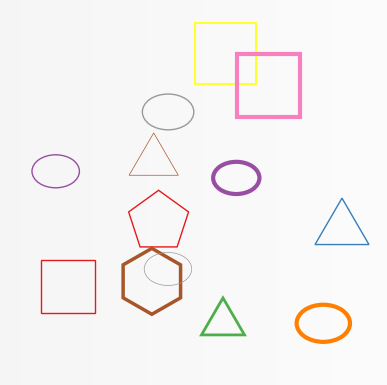[{"shape": "pentagon", "thickness": 1, "radius": 0.41, "center": [0.409, 0.424]}, {"shape": "square", "thickness": 1, "radius": 0.35, "center": [0.177, 0.256]}, {"shape": "triangle", "thickness": 1, "radius": 0.4, "center": [0.883, 0.405]}, {"shape": "triangle", "thickness": 2, "radius": 0.32, "center": [0.575, 0.162]}, {"shape": "oval", "thickness": 3, "radius": 0.3, "center": [0.61, 0.538]}, {"shape": "oval", "thickness": 1, "radius": 0.31, "center": [0.144, 0.555]}, {"shape": "oval", "thickness": 3, "radius": 0.34, "center": [0.834, 0.16]}, {"shape": "square", "thickness": 1.5, "radius": 0.4, "center": [0.582, 0.861]}, {"shape": "triangle", "thickness": 0.5, "radius": 0.37, "center": [0.397, 0.581]}, {"shape": "hexagon", "thickness": 2.5, "radius": 0.43, "center": [0.392, 0.269]}, {"shape": "square", "thickness": 3, "radius": 0.41, "center": [0.692, 0.777]}, {"shape": "oval", "thickness": 1, "radius": 0.33, "center": [0.434, 0.709]}, {"shape": "oval", "thickness": 0.5, "radius": 0.31, "center": [0.433, 0.301]}]